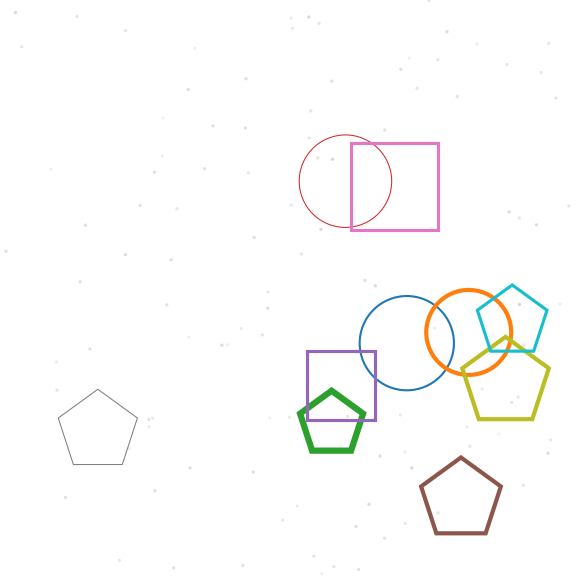[{"shape": "circle", "thickness": 1, "radius": 0.41, "center": [0.704, 0.405]}, {"shape": "circle", "thickness": 2, "radius": 0.37, "center": [0.812, 0.424]}, {"shape": "pentagon", "thickness": 3, "radius": 0.29, "center": [0.574, 0.265]}, {"shape": "circle", "thickness": 0.5, "radius": 0.4, "center": [0.598, 0.685]}, {"shape": "square", "thickness": 1.5, "radius": 0.3, "center": [0.591, 0.332]}, {"shape": "pentagon", "thickness": 2, "radius": 0.36, "center": [0.798, 0.134]}, {"shape": "square", "thickness": 1.5, "radius": 0.38, "center": [0.683, 0.676]}, {"shape": "pentagon", "thickness": 0.5, "radius": 0.36, "center": [0.169, 0.253]}, {"shape": "pentagon", "thickness": 2, "radius": 0.39, "center": [0.875, 0.337]}, {"shape": "pentagon", "thickness": 1.5, "radius": 0.32, "center": [0.887, 0.442]}]